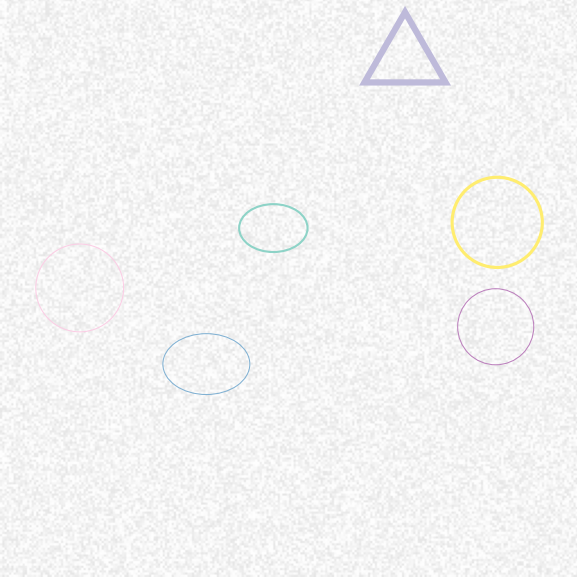[{"shape": "oval", "thickness": 1, "radius": 0.3, "center": [0.473, 0.604]}, {"shape": "triangle", "thickness": 3, "radius": 0.41, "center": [0.701, 0.897]}, {"shape": "oval", "thickness": 0.5, "radius": 0.38, "center": [0.357, 0.369]}, {"shape": "circle", "thickness": 0.5, "radius": 0.38, "center": [0.138, 0.501]}, {"shape": "circle", "thickness": 0.5, "radius": 0.33, "center": [0.858, 0.433]}, {"shape": "circle", "thickness": 1.5, "radius": 0.39, "center": [0.861, 0.614]}]